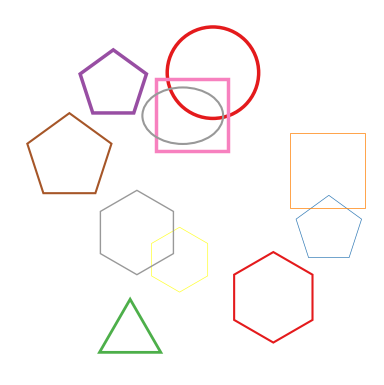[{"shape": "circle", "thickness": 2.5, "radius": 0.59, "center": [0.553, 0.811]}, {"shape": "hexagon", "thickness": 1.5, "radius": 0.59, "center": [0.71, 0.228]}, {"shape": "pentagon", "thickness": 0.5, "radius": 0.45, "center": [0.854, 0.403]}, {"shape": "triangle", "thickness": 2, "radius": 0.46, "center": [0.338, 0.131]}, {"shape": "pentagon", "thickness": 2.5, "radius": 0.45, "center": [0.294, 0.78]}, {"shape": "square", "thickness": 0.5, "radius": 0.49, "center": [0.851, 0.557]}, {"shape": "hexagon", "thickness": 0.5, "radius": 0.42, "center": [0.466, 0.325]}, {"shape": "pentagon", "thickness": 1.5, "radius": 0.57, "center": [0.18, 0.591]}, {"shape": "square", "thickness": 2.5, "radius": 0.46, "center": [0.499, 0.702]}, {"shape": "hexagon", "thickness": 1, "radius": 0.55, "center": [0.356, 0.396]}, {"shape": "oval", "thickness": 1.5, "radius": 0.52, "center": [0.475, 0.699]}]